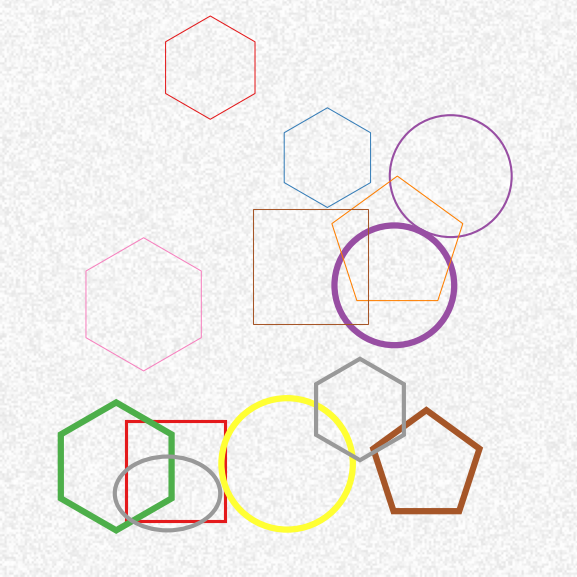[{"shape": "square", "thickness": 1.5, "radius": 0.43, "center": [0.304, 0.184]}, {"shape": "hexagon", "thickness": 0.5, "radius": 0.45, "center": [0.364, 0.882]}, {"shape": "hexagon", "thickness": 0.5, "radius": 0.43, "center": [0.567, 0.726]}, {"shape": "hexagon", "thickness": 3, "radius": 0.55, "center": [0.201, 0.192]}, {"shape": "circle", "thickness": 3, "radius": 0.52, "center": [0.683, 0.505]}, {"shape": "circle", "thickness": 1, "radius": 0.53, "center": [0.78, 0.694]}, {"shape": "pentagon", "thickness": 0.5, "radius": 0.6, "center": [0.688, 0.575]}, {"shape": "circle", "thickness": 3, "radius": 0.57, "center": [0.497, 0.196]}, {"shape": "pentagon", "thickness": 3, "radius": 0.48, "center": [0.738, 0.192]}, {"shape": "square", "thickness": 0.5, "radius": 0.5, "center": [0.538, 0.538]}, {"shape": "hexagon", "thickness": 0.5, "radius": 0.58, "center": [0.249, 0.472]}, {"shape": "oval", "thickness": 2, "radius": 0.46, "center": [0.29, 0.145]}, {"shape": "hexagon", "thickness": 2, "radius": 0.44, "center": [0.623, 0.29]}]